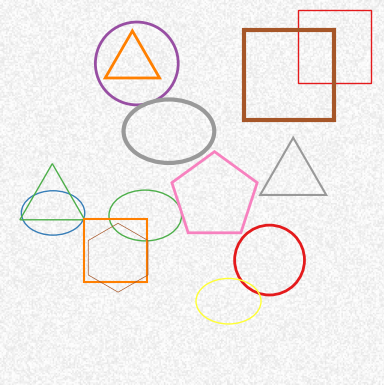[{"shape": "square", "thickness": 1, "radius": 0.47, "center": [0.868, 0.878]}, {"shape": "circle", "thickness": 2, "radius": 0.45, "center": [0.7, 0.324]}, {"shape": "oval", "thickness": 1, "radius": 0.41, "center": [0.138, 0.447]}, {"shape": "triangle", "thickness": 1, "radius": 0.49, "center": [0.136, 0.478]}, {"shape": "oval", "thickness": 1, "radius": 0.47, "center": [0.377, 0.44]}, {"shape": "circle", "thickness": 2, "radius": 0.54, "center": [0.355, 0.835]}, {"shape": "triangle", "thickness": 2, "radius": 0.41, "center": [0.344, 0.838]}, {"shape": "square", "thickness": 1.5, "radius": 0.41, "center": [0.3, 0.349]}, {"shape": "oval", "thickness": 1, "radius": 0.42, "center": [0.594, 0.218]}, {"shape": "square", "thickness": 3, "radius": 0.58, "center": [0.752, 0.805]}, {"shape": "hexagon", "thickness": 0.5, "radius": 0.45, "center": [0.307, 0.331]}, {"shape": "pentagon", "thickness": 2, "radius": 0.58, "center": [0.557, 0.49]}, {"shape": "oval", "thickness": 3, "radius": 0.59, "center": [0.439, 0.659]}, {"shape": "triangle", "thickness": 1.5, "radius": 0.5, "center": [0.762, 0.543]}]